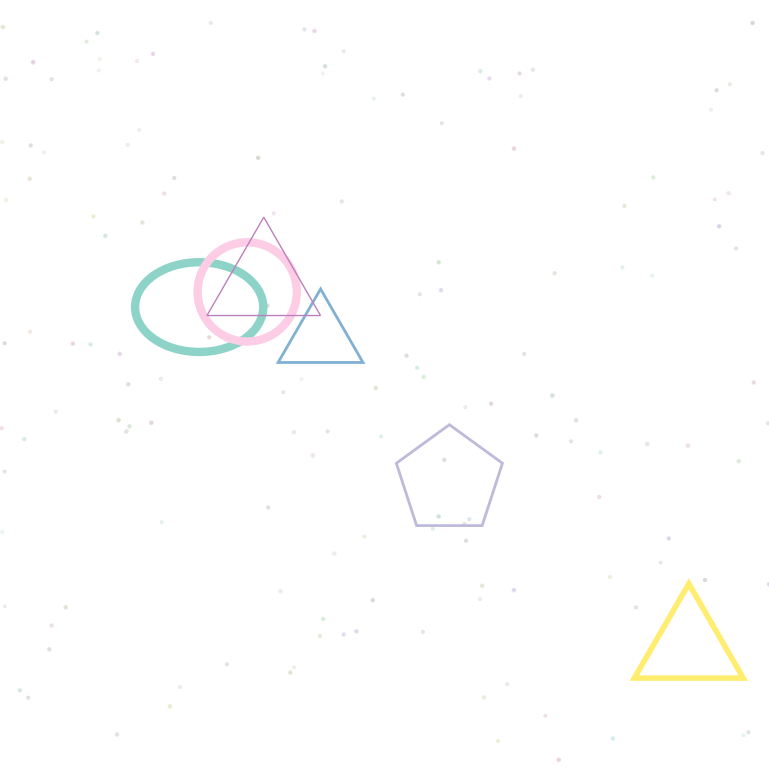[{"shape": "oval", "thickness": 3, "radius": 0.42, "center": [0.259, 0.601]}, {"shape": "pentagon", "thickness": 1, "radius": 0.36, "center": [0.584, 0.376]}, {"shape": "triangle", "thickness": 1, "radius": 0.32, "center": [0.416, 0.561]}, {"shape": "circle", "thickness": 3, "radius": 0.32, "center": [0.321, 0.621]}, {"shape": "triangle", "thickness": 0.5, "radius": 0.43, "center": [0.343, 0.633]}, {"shape": "triangle", "thickness": 2, "radius": 0.41, "center": [0.895, 0.16]}]